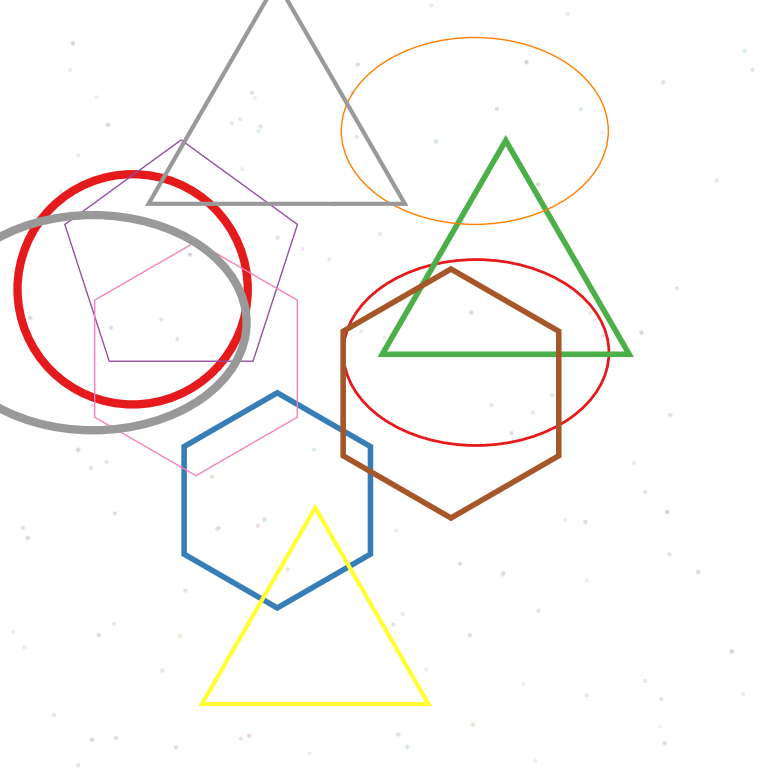[{"shape": "oval", "thickness": 1, "radius": 0.86, "center": [0.618, 0.542]}, {"shape": "circle", "thickness": 3, "radius": 0.75, "center": [0.172, 0.624]}, {"shape": "hexagon", "thickness": 2, "radius": 0.7, "center": [0.36, 0.35]}, {"shape": "triangle", "thickness": 2, "radius": 0.93, "center": [0.657, 0.632]}, {"shape": "pentagon", "thickness": 0.5, "radius": 0.79, "center": [0.235, 0.659]}, {"shape": "oval", "thickness": 0.5, "radius": 0.87, "center": [0.617, 0.83]}, {"shape": "triangle", "thickness": 1.5, "radius": 0.85, "center": [0.409, 0.171]}, {"shape": "hexagon", "thickness": 2, "radius": 0.81, "center": [0.586, 0.489]}, {"shape": "hexagon", "thickness": 0.5, "radius": 0.76, "center": [0.255, 0.534]}, {"shape": "oval", "thickness": 3, "radius": 1.0, "center": [0.121, 0.581]}, {"shape": "triangle", "thickness": 1.5, "radius": 0.96, "center": [0.359, 0.831]}]